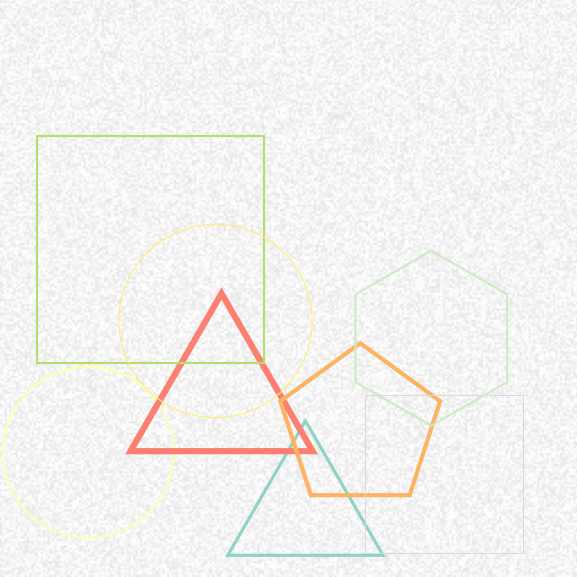[{"shape": "triangle", "thickness": 1.5, "radius": 0.78, "center": [0.529, 0.115]}, {"shape": "circle", "thickness": 1, "radius": 0.74, "center": [0.153, 0.216]}, {"shape": "triangle", "thickness": 3, "radius": 0.91, "center": [0.384, 0.309]}, {"shape": "pentagon", "thickness": 2, "radius": 0.73, "center": [0.624, 0.259]}, {"shape": "square", "thickness": 1, "radius": 0.98, "center": [0.26, 0.567]}, {"shape": "square", "thickness": 0.5, "radius": 0.69, "center": [0.769, 0.179]}, {"shape": "hexagon", "thickness": 1, "radius": 0.76, "center": [0.747, 0.414]}, {"shape": "circle", "thickness": 0.5, "radius": 0.84, "center": [0.373, 0.443]}]